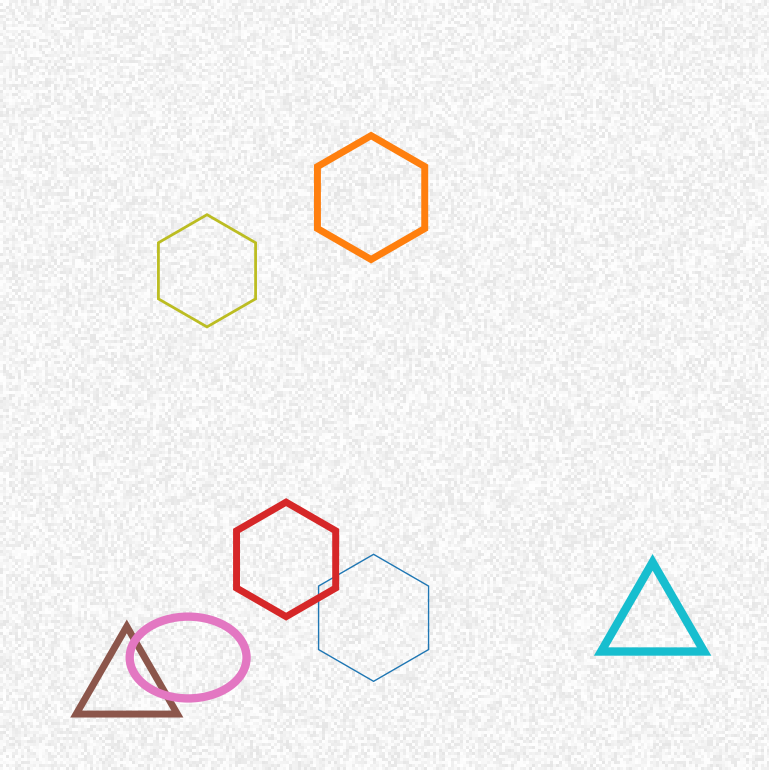[{"shape": "hexagon", "thickness": 0.5, "radius": 0.41, "center": [0.485, 0.198]}, {"shape": "hexagon", "thickness": 2.5, "radius": 0.4, "center": [0.482, 0.743]}, {"shape": "hexagon", "thickness": 2.5, "radius": 0.37, "center": [0.372, 0.273]}, {"shape": "triangle", "thickness": 2.5, "radius": 0.38, "center": [0.165, 0.111]}, {"shape": "oval", "thickness": 3, "radius": 0.38, "center": [0.244, 0.146]}, {"shape": "hexagon", "thickness": 1, "radius": 0.36, "center": [0.269, 0.648]}, {"shape": "triangle", "thickness": 3, "radius": 0.39, "center": [0.848, 0.192]}]